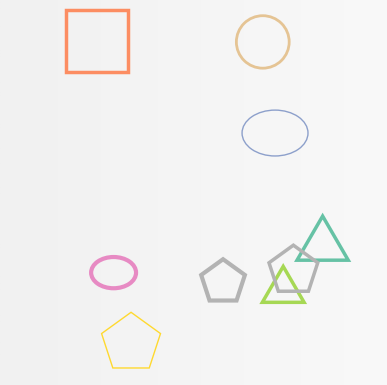[{"shape": "triangle", "thickness": 2.5, "radius": 0.38, "center": [0.833, 0.362]}, {"shape": "square", "thickness": 2.5, "radius": 0.4, "center": [0.251, 0.893]}, {"shape": "oval", "thickness": 1, "radius": 0.43, "center": [0.71, 0.654]}, {"shape": "oval", "thickness": 3, "radius": 0.29, "center": [0.293, 0.292]}, {"shape": "triangle", "thickness": 2.5, "radius": 0.31, "center": [0.731, 0.246]}, {"shape": "pentagon", "thickness": 1, "radius": 0.4, "center": [0.338, 0.109]}, {"shape": "circle", "thickness": 2, "radius": 0.34, "center": [0.678, 0.891]}, {"shape": "pentagon", "thickness": 3, "radius": 0.3, "center": [0.576, 0.267]}, {"shape": "pentagon", "thickness": 2.5, "radius": 0.33, "center": [0.757, 0.297]}]